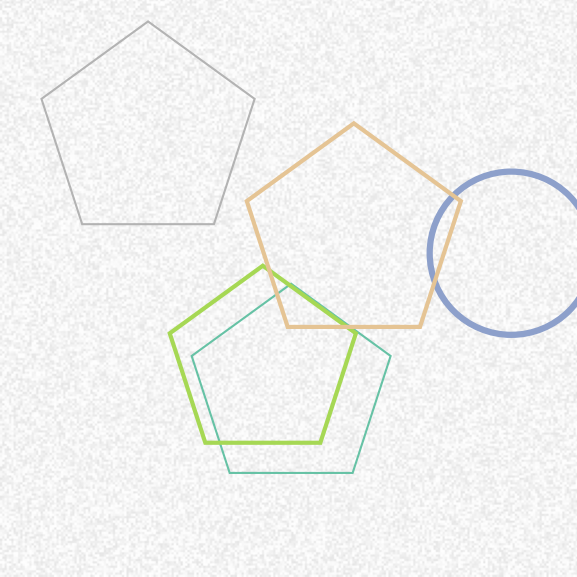[{"shape": "pentagon", "thickness": 1, "radius": 0.91, "center": [0.504, 0.327]}, {"shape": "circle", "thickness": 3, "radius": 0.71, "center": [0.885, 0.561]}, {"shape": "pentagon", "thickness": 2, "radius": 0.85, "center": [0.455, 0.37]}, {"shape": "pentagon", "thickness": 2, "radius": 0.97, "center": [0.613, 0.591]}, {"shape": "pentagon", "thickness": 1, "radius": 0.97, "center": [0.256, 0.768]}]